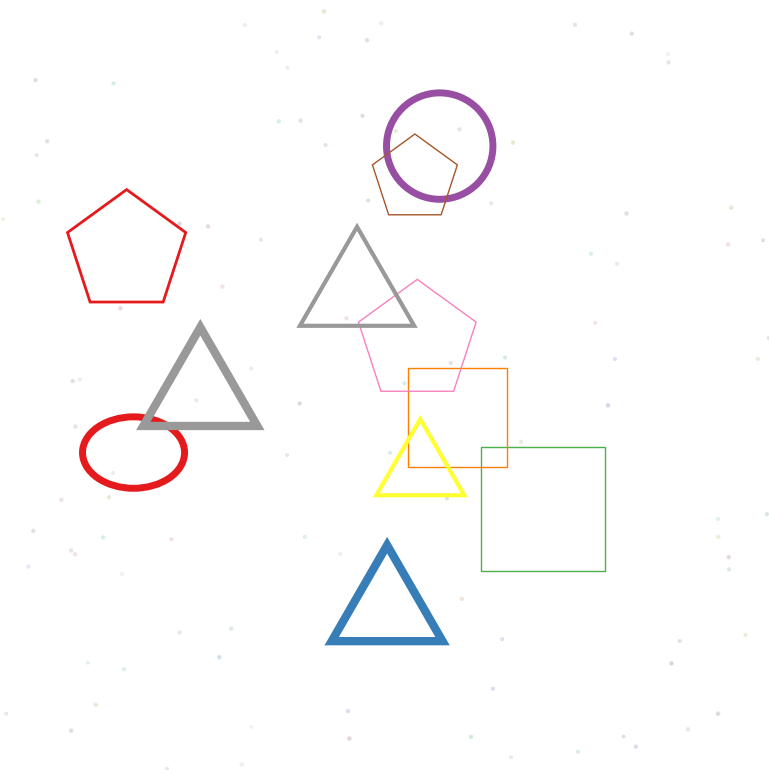[{"shape": "pentagon", "thickness": 1, "radius": 0.4, "center": [0.164, 0.673]}, {"shape": "oval", "thickness": 2.5, "radius": 0.33, "center": [0.173, 0.412]}, {"shape": "triangle", "thickness": 3, "radius": 0.42, "center": [0.503, 0.209]}, {"shape": "square", "thickness": 0.5, "radius": 0.4, "center": [0.706, 0.339]}, {"shape": "circle", "thickness": 2.5, "radius": 0.35, "center": [0.571, 0.81]}, {"shape": "square", "thickness": 0.5, "radius": 0.32, "center": [0.594, 0.458]}, {"shape": "triangle", "thickness": 1.5, "radius": 0.33, "center": [0.546, 0.39]}, {"shape": "pentagon", "thickness": 0.5, "radius": 0.29, "center": [0.539, 0.768]}, {"shape": "pentagon", "thickness": 0.5, "radius": 0.4, "center": [0.542, 0.557]}, {"shape": "triangle", "thickness": 1.5, "radius": 0.43, "center": [0.464, 0.62]}, {"shape": "triangle", "thickness": 3, "radius": 0.43, "center": [0.26, 0.49]}]